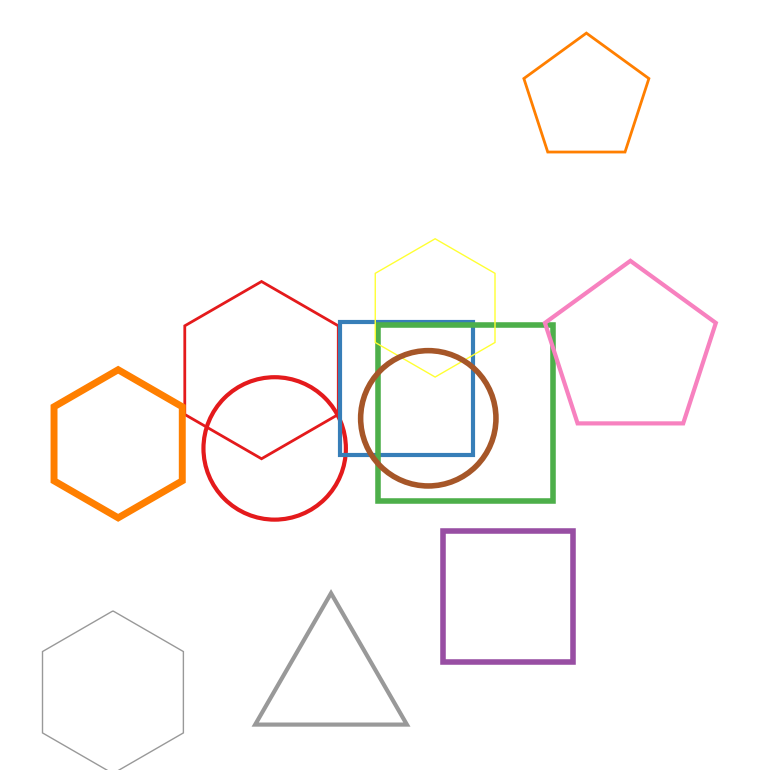[{"shape": "circle", "thickness": 1.5, "radius": 0.46, "center": [0.357, 0.418]}, {"shape": "hexagon", "thickness": 1, "radius": 0.58, "center": [0.34, 0.519]}, {"shape": "square", "thickness": 1.5, "radius": 0.43, "center": [0.528, 0.495]}, {"shape": "square", "thickness": 2, "radius": 0.57, "center": [0.604, 0.464]}, {"shape": "square", "thickness": 2, "radius": 0.42, "center": [0.66, 0.225]}, {"shape": "pentagon", "thickness": 1, "radius": 0.43, "center": [0.762, 0.872]}, {"shape": "hexagon", "thickness": 2.5, "radius": 0.48, "center": [0.153, 0.424]}, {"shape": "hexagon", "thickness": 0.5, "radius": 0.45, "center": [0.565, 0.6]}, {"shape": "circle", "thickness": 2, "radius": 0.44, "center": [0.556, 0.457]}, {"shape": "pentagon", "thickness": 1.5, "radius": 0.58, "center": [0.819, 0.545]}, {"shape": "triangle", "thickness": 1.5, "radius": 0.57, "center": [0.43, 0.116]}, {"shape": "hexagon", "thickness": 0.5, "radius": 0.53, "center": [0.147, 0.101]}]